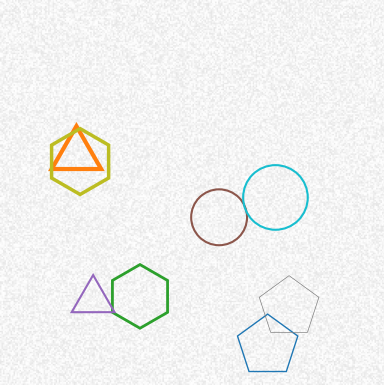[{"shape": "pentagon", "thickness": 1, "radius": 0.41, "center": [0.695, 0.102]}, {"shape": "triangle", "thickness": 3, "radius": 0.37, "center": [0.199, 0.598]}, {"shape": "hexagon", "thickness": 2, "radius": 0.41, "center": [0.364, 0.23]}, {"shape": "triangle", "thickness": 1.5, "radius": 0.32, "center": [0.242, 0.221]}, {"shape": "circle", "thickness": 1.5, "radius": 0.36, "center": [0.569, 0.436]}, {"shape": "pentagon", "thickness": 0.5, "radius": 0.41, "center": [0.751, 0.203]}, {"shape": "hexagon", "thickness": 2.5, "radius": 0.43, "center": [0.208, 0.58]}, {"shape": "circle", "thickness": 1.5, "radius": 0.42, "center": [0.715, 0.487]}]